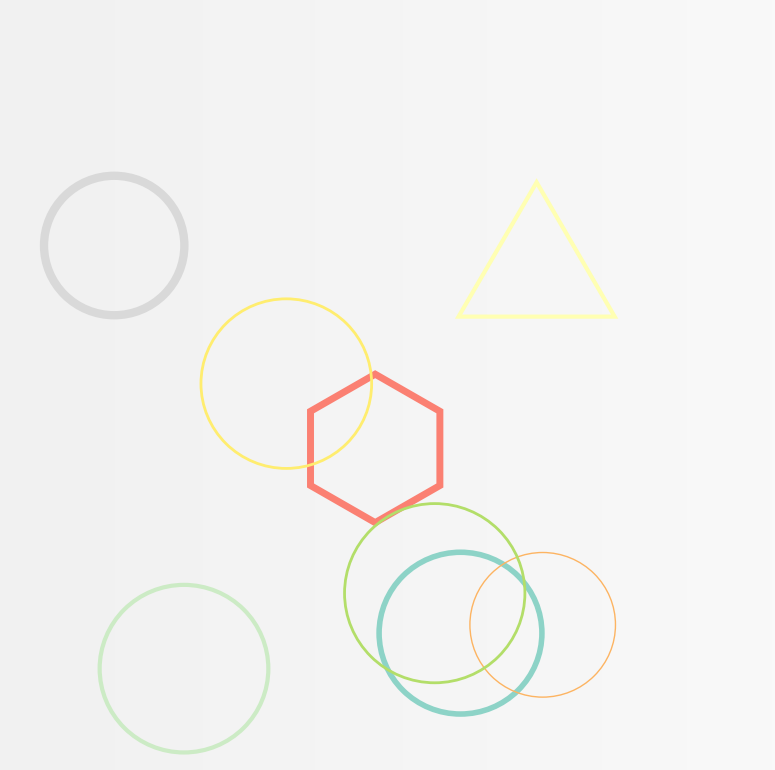[{"shape": "circle", "thickness": 2, "radius": 0.53, "center": [0.594, 0.178]}, {"shape": "triangle", "thickness": 1.5, "radius": 0.58, "center": [0.692, 0.647]}, {"shape": "hexagon", "thickness": 2.5, "radius": 0.48, "center": [0.484, 0.418]}, {"shape": "circle", "thickness": 0.5, "radius": 0.47, "center": [0.7, 0.189]}, {"shape": "circle", "thickness": 1, "radius": 0.58, "center": [0.561, 0.23]}, {"shape": "circle", "thickness": 3, "radius": 0.45, "center": [0.147, 0.681]}, {"shape": "circle", "thickness": 1.5, "radius": 0.54, "center": [0.237, 0.132]}, {"shape": "circle", "thickness": 1, "radius": 0.55, "center": [0.369, 0.502]}]